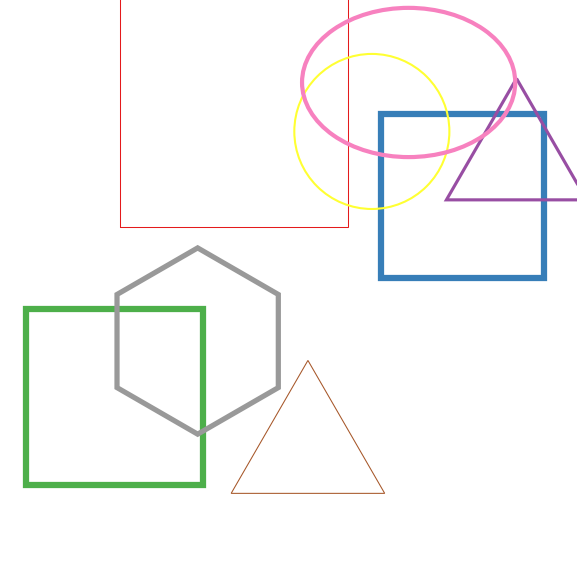[{"shape": "square", "thickness": 0.5, "radius": 0.99, "center": [0.405, 0.804]}, {"shape": "square", "thickness": 3, "radius": 0.71, "center": [0.801, 0.66]}, {"shape": "square", "thickness": 3, "radius": 0.76, "center": [0.199, 0.312]}, {"shape": "triangle", "thickness": 1.5, "radius": 0.7, "center": [0.894, 0.723]}, {"shape": "circle", "thickness": 1, "radius": 0.67, "center": [0.644, 0.772]}, {"shape": "triangle", "thickness": 0.5, "radius": 0.77, "center": [0.533, 0.222]}, {"shape": "oval", "thickness": 2, "radius": 0.92, "center": [0.708, 0.856]}, {"shape": "hexagon", "thickness": 2.5, "radius": 0.81, "center": [0.342, 0.409]}]